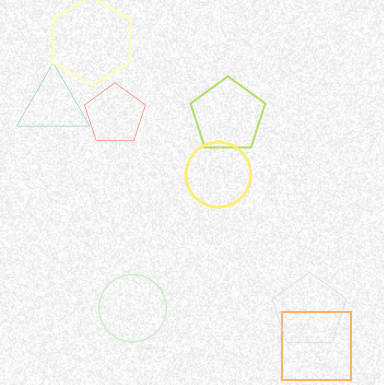[{"shape": "triangle", "thickness": 0.5, "radius": 0.55, "center": [0.138, 0.727]}, {"shape": "hexagon", "thickness": 1.5, "radius": 0.57, "center": [0.238, 0.894]}, {"shape": "pentagon", "thickness": 0.5, "radius": 0.42, "center": [0.299, 0.702]}, {"shape": "square", "thickness": 1.5, "radius": 0.44, "center": [0.822, 0.102]}, {"shape": "pentagon", "thickness": 1.5, "radius": 0.51, "center": [0.592, 0.7]}, {"shape": "pentagon", "thickness": 0.5, "radius": 0.51, "center": [0.804, 0.192]}, {"shape": "circle", "thickness": 1, "radius": 0.44, "center": [0.345, 0.199]}, {"shape": "circle", "thickness": 2, "radius": 0.42, "center": [0.567, 0.546]}]